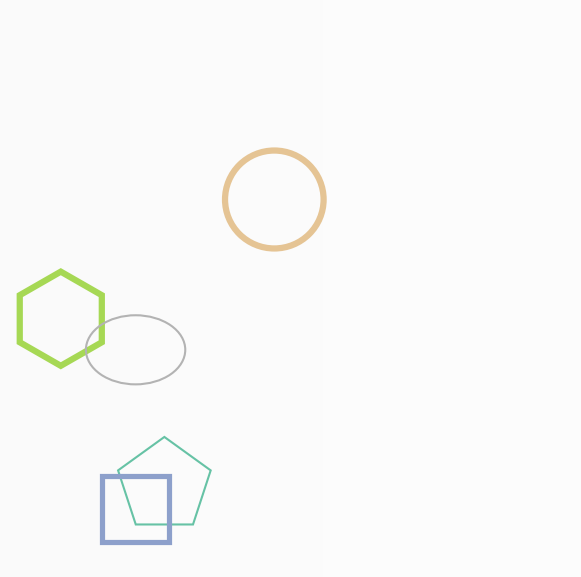[{"shape": "pentagon", "thickness": 1, "radius": 0.42, "center": [0.283, 0.159]}, {"shape": "square", "thickness": 2.5, "radius": 0.29, "center": [0.234, 0.118]}, {"shape": "hexagon", "thickness": 3, "radius": 0.41, "center": [0.105, 0.447]}, {"shape": "circle", "thickness": 3, "radius": 0.42, "center": [0.472, 0.654]}, {"shape": "oval", "thickness": 1, "radius": 0.43, "center": [0.233, 0.393]}]